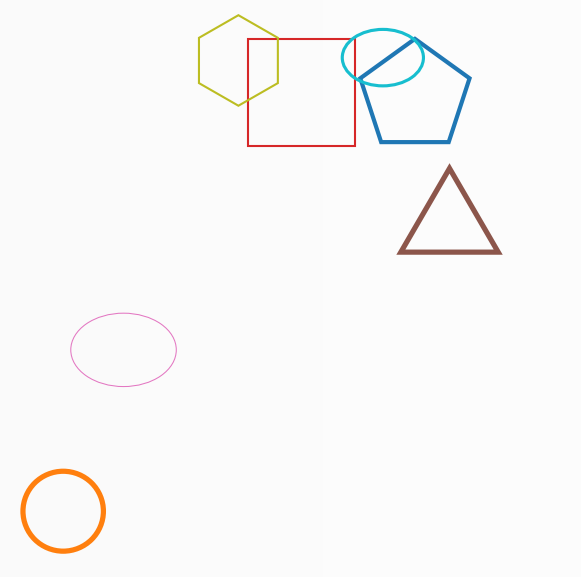[{"shape": "pentagon", "thickness": 2, "radius": 0.49, "center": [0.714, 0.833]}, {"shape": "circle", "thickness": 2.5, "radius": 0.35, "center": [0.109, 0.114]}, {"shape": "square", "thickness": 1, "radius": 0.46, "center": [0.518, 0.839]}, {"shape": "triangle", "thickness": 2.5, "radius": 0.48, "center": [0.773, 0.611]}, {"shape": "oval", "thickness": 0.5, "radius": 0.45, "center": [0.213, 0.393]}, {"shape": "hexagon", "thickness": 1, "radius": 0.39, "center": [0.41, 0.894]}, {"shape": "oval", "thickness": 1.5, "radius": 0.35, "center": [0.659, 0.899]}]